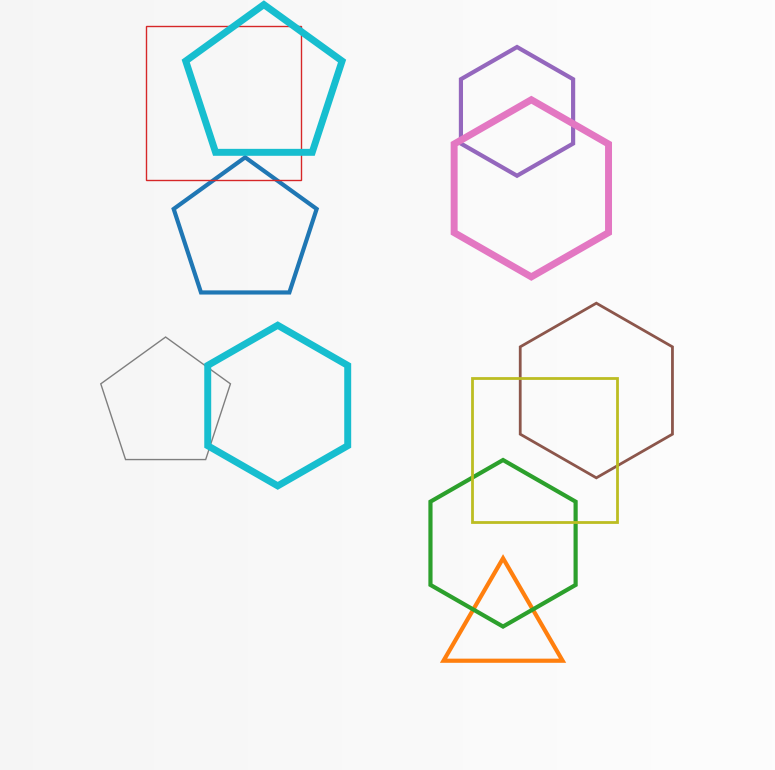[{"shape": "pentagon", "thickness": 1.5, "radius": 0.49, "center": [0.316, 0.699]}, {"shape": "triangle", "thickness": 1.5, "radius": 0.44, "center": [0.649, 0.186]}, {"shape": "hexagon", "thickness": 1.5, "radius": 0.54, "center": [0.649, 0.294]}, {"shape": "square", "thickness": 0.5, "radius": 0.5, "center": [0.288, 0.866]}, {"shape": "hexagon", "thickness": 1.5, "radius": 0.42, "center": [0.667, 0.855]}, {"shape": "hexagon", "thickness": 1, "radius": 0.57, "center": [0.769, 0.493]}, {"shape": "hexagon", "thickness": 2.5, "radius": 0.58, "center": [0.686, 0.755]}, {"shape": "pentagon", "thickness": 0.5, "radius": 0.44, "center": [0.214, 0.474]}, {"shape": "square", "thickness": 1, "radius": 0.47, "center": [0.703, 0.416]}, {"shape": "pentagon", "thickness": 2.5, "radius": 0.53, "center": [0.341, 0.888]}, {"shape": "hexagon", "thickness": 2.5, "radius": 0.52, "center": [0.358, 0.473]}]